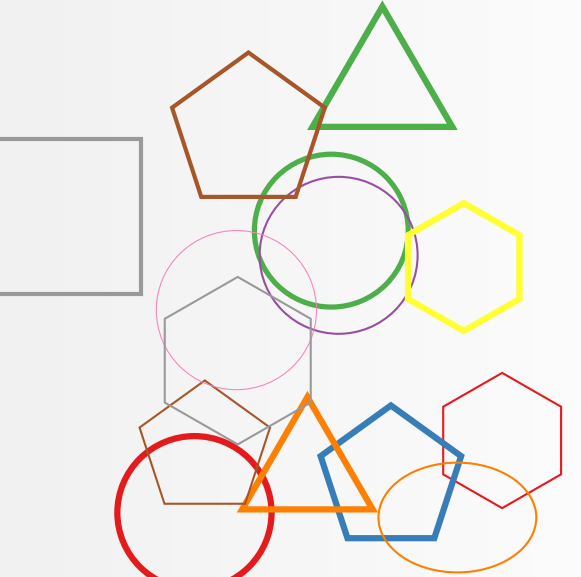[{"shape": "hexagon", "thickness": 1, "radius": 0.59, "center": [0.864, 0.236]}, {"shape": "circle", "thickness": 3, "radius": 0.66, "center": [0.335, 0.111]}, {"shape": "pentagon", "thickness": 3, "radius": 0.64, "center": [0.672, 0.17]}, {"shape": "circle", "thickness": 2.5, "radius": 0.66, "center": [0.57, 0.6]}, {"shape": "triangle", "thickness": 3, "radius": 0.69, "center": [0.658, 0.849]}, {"shape": "circle", "thickness": 1, "radius": 0.68, "center": [0.583, 0.557]}, {"shape": "triangle", "thickness": 3, "radius": 0.65, "center": [0.529, 0.182]}, {"shape": "oval", "thickness": 1, "radius": 0.68, "center": [0.787, 0.103]}, {"shape": "hexagon", "thickness": 3, "radius": 0.55, "center": [0.798, 0.537]}, {"shape": "pentagon", "thickness": 1, "radius": 0.59, "center": [0.352, 0.222]}, {"shape": "pentagon", "thickness": 2, "radius": 0.69, "center": [0.427, 0.77]}, {"shape": "circle", "thickness": 0.5, "radius": 0.69, "center": [0.407, 0.462]}, {"shape": "hexagon", "thickness": 1, "radius": 0.73, "center": [0.409, 0.375]}, {"shape": "square", "thickness": 2, "radius": 0.67, "center": [0.108, 0.625]}]